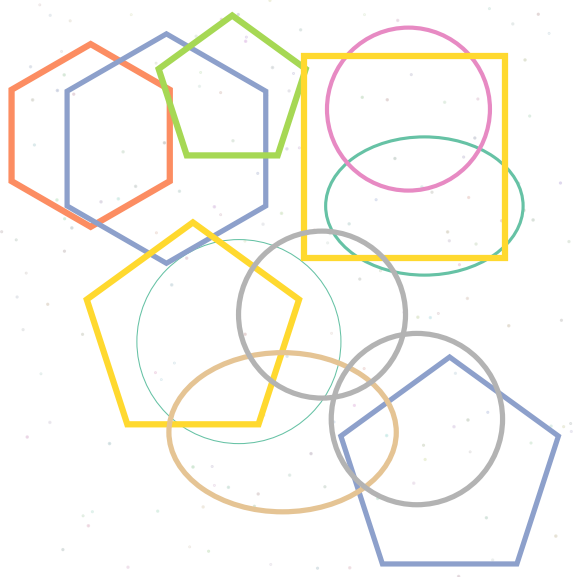[{"shape": "circle", "thickness": 0.5, "radius": 0.88, "center": [0.414, 0.408]}, {"shape": "oval", "thickness": 1.5, "radius": 0.85, "center": [0.735, 0.642]}, {"shape": "hexagon", "thickness": 3, "radius": 0.79, "center": [0.157, 0.765]}, {"shape": "pentagon", "thickness": 2.5, "radius": 0.99, "center": [0.779, 0.183]}, {"shape": "hexagon", "thickness": 2.5, "radius": 0.99, "center": [0.288, 0.742]}, {"shape": "circle", "thickness": 2, "radius": 0.71, "center": [0.707, 0.81]}, {"shape": "pentagon", "thickness": 3, "radius": 0.67, "center": [0.402, 0.838]}, {"shape": "square", "thickness": 3, "radius": 0.87, "center": [0.701, 0.727]}, {"shape": "pentagon", "thickness": 3, "radius": 0.97, "center": [0.334, 0.421]}, {"shape": "oval", "thickness": 2.5, "radius": 0.98, "center": [0.489, 0.251]}, {"shape": "circle", "thickness": 2.5, "radius": 0.72, "center": [0.558, 0.454]}, {"shape": "circle", "thickness": 2.5, "radius": 0.74, "center": [0.722, 0.273]}]